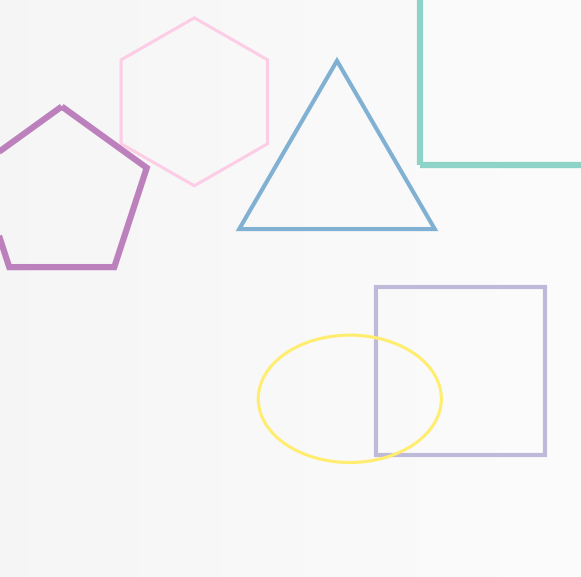[{"shape": "square", "thickness": 3, "radius": 0.74, "center": [0.871, 0.862]}, {"shape": "square", "thickness": 2, "radius": 0.73, "center": [0.792, 0.356]}, {"shape": "triangle", "thickness": 2, "radius": 0.97, "center": [0.58, 0.7]}, {"shape": "hexagon", "thickness": 1.5, "radius": 0.73, "center": [0.334, 0.823]}, {"shape": "pentagon", "thickness": 3, "radius": 0.77, "center": [0.106, 0.661]}, {"shape": "oval", "thickness": 1.5, "radius": 0.79, "center": [0.602, 0.309]}]